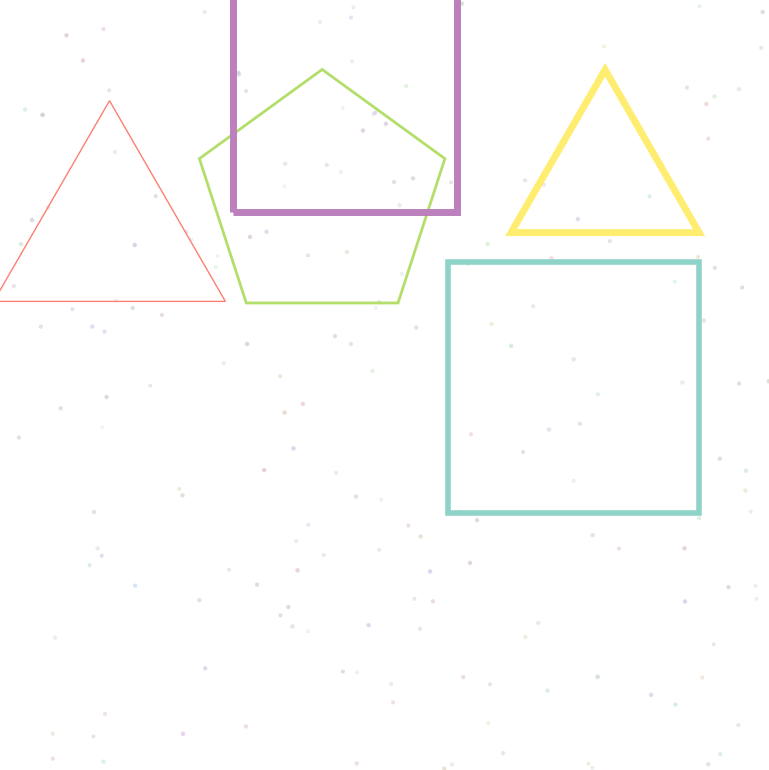[{"shape": "square", "thickness": 2, "radius": 0.82, "center": [0.745, 0.497]}, {"shape": "triangle", "thickness": 0.5, "radius": 0.87, "center": [0.142, 0.695]}, {"shape": "pentagon", "thickness": 1, "radius": 0.84, "center": [0.418, 0.742]}, {"shape": "square", "thickness": 2.5, "radius": 0.73, "center": [0.448, 0.871]}, {"shape": "triangle", "thickness": 2.5, "radius": 0.7, "center": [0.786, 0.768]}]